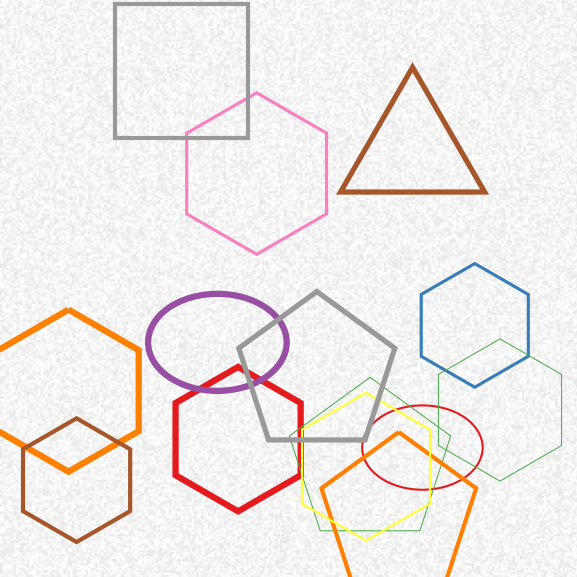[{"shape": "oval", "thickness": 1, "radius": 0.52, "center": [0.731, 0.224]}, {"shape": "hexagon", "thickness": 3, "radius": 0.63, "center": [0.412, 0.239]}, {"shape": "hexagon", "thickness": 1.5, "radius": 0.54, "center": [0.822, 0.436]}, {"shape": "hexagon", "thickness": 0.5, "radius": 0.62, "center": [0.866, 0.289]}, {"shape": "pentagon", "thickness": 0.5, "radius": 0.73, "center": [0.641, 0.199]}, {"shape": "oval", "thickness": 3, "radius": 0.6, "center": [0.376, 0.406]}, {"shape": "pentagon", "thickness": 2, "radius": 0.7, "center": [0.691, 0.11]}, {"shape": "hexagon", "thickness": 3, "radius": 0.7, "center": [0.119, 0.323]}, {"shape": "hexagon", "thickness": 1, "radius": 0.64, "center": [0.634, 0.191]}, {"shape": "hexagon", "thickness": 2, "radius": 0.54, "center": [0.133, 0.168]}, {"shape": "triangle", "thickness": 2.5, "radius": 0.72, "center": [0.714, 0.739]}, {"shape": "hexagon", "thickness": 1.5, "radius": 0.7, "center": [0.444, 0.699]}, {"shape": "pentagon", "thickness": 2.5, "radius": 0.71, "center": [0.549, 0.352]}, {"shape": "square", "thickness": 2, "radius": 0.58, "center": [0.315, 0.876]}]